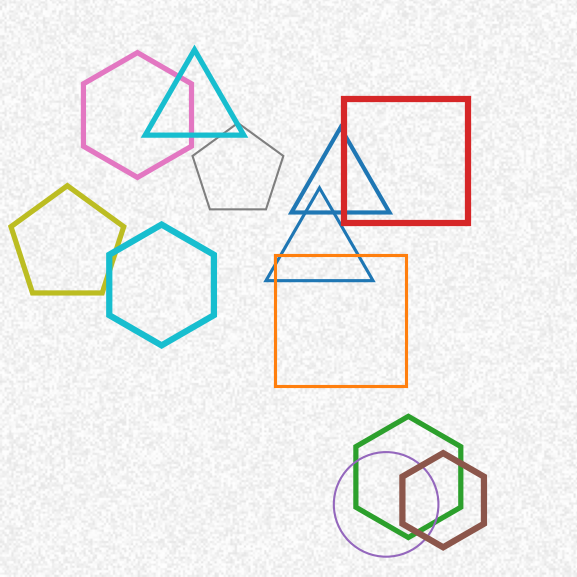[{"shape": "triangle", "thickness": 2, "radius": 0.49, "center": [0.59, 0.68]}, {"shape": "triangle", "thickness": 1.5, "radius": 0.54, "center": [0.553, 0.567]}, {"shape": "square", "thickness": 1.5, "radius": 0.57, "center": [0.589, 0.444]}, {"shape": "hexagon", "thickness": 2.5, "radius": 0.52, "center": [0.707, 0.173]}, {"shape": "square", "thickness": 3, "radius": 0.54, "center": [0.703, 0.721]}, {"shape": "circle", "thickness": 1, "radius": 0.45, "center": [0.669, 0.126]}, {"shape": "hexagon", "thickness": 3, "radius": 0.41, "center": [0.767, 0.133]}, {"shape": "hexagon", "thickness": 2.5, "radius": 0.54, "center": [0.238, 0.8]}, {"shape": "pentagon", "thickness": 1, "radius": 0.41, "center": [0.412, 0.704]}, {"shape": "pentagon", "thickness": 2.5, "radius": 0.51, "center": [0.117, 0.575]}, {"shape": "triangle", "thickness": 2.5, "radius": 0.49, "center": [0.337, 0.814]}, {"shape": "hexagon", "thickness": 3, "radius": 0.52, "center": [0.28, 0.506]}]